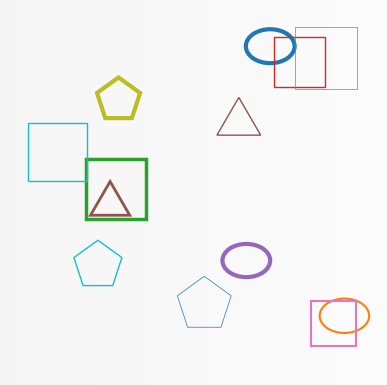[{"shape": "pentagon", "thickness": 0.5, "radius": 0.37, "center": [0.527, 0.209]}, {"shape": "oval", "thickness": 3, "radius": 0.31, "center": [0.697, 0.88]}, {"shape": "oval", "thickness": 1.5, "radius": 0.32, "center": [0.889, 0.18]}, {"shape": "square", "thickness": 2.5, "radius": 0.39, "center": [0.299, 0.509]}, {"shape": "square", "thickness": 1, "radius": 0.33, "center": [0.772, 0.839]}, {"shape": "oval", "thickness": 3, "radius": 0.31, "center": [0.636, 0.323]}, {"shape": "triangle", "thickness": 1, "radius": 0.33, "center": [0.616, 0.682]}, {"shape": "triangle", "thickness": 2, "radius": 0.29, "center": [0.284, 0.47]}, {"shape": "square", "thickness": 1.5, "radius": 0.29, "center": [0.861, 0.159]}, {"shape": "square", "thickness": 0.5, "radius": 0.4, "center": [0.841, 0.849]}, {"shape": "pentagon", "thickness": 3, "radius": 0.29, "center": [0.306, 0.741]}, {"shape": "pentagon", "thickness": 1, "radius": 0.33, "center": [0.253, 0.311]}, {"shape": "square", "thickness": 1, "radius": 0.38, "center": [0.149, 0.605]}]